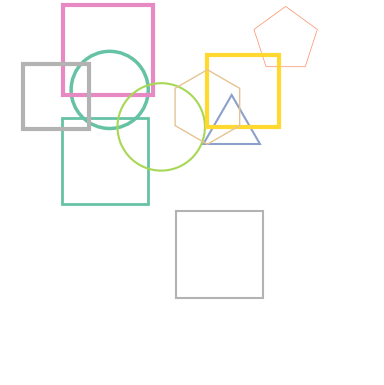[{"shape": "circle", "thickness": 2.5, "radius": 0.5, "center": [0.285, 0.766]}, {"shape": "square", "thickness": 2, "radius": 0.56, "center": [0.274, 0.582]}, {"shape": "pentagon", "thickness": 0.5, "radius": 0.43, "center": [0.742, 0.897]}, {"shape": "triangle", "thickness": 1.5, "radius": 0.42, "center": [0.602, 0.668]}, {"shape": "square", "thickness": 3, "radius": 0.58, "center": [0.281, 0.871]}, {"shape": "circle", "thickness": 1.5, "radius": 0.57, "center": [0.419, 0.67]}, {"shape": "square", "thickness": 3, "radius": 0.47, "center": [0.632, 0.763]}, {"shape": "hexagon", "thickness": 1, "radius": 0.48, "center": [0.539, 0.722]}, {"shape": "square", "thickness": 3, "radius": 0.43, "center": [0.145, 0.75]}, {"shape": "square", "thickness": 1.5, "radius": 0.57, "center": [0.57, 0.338]}]